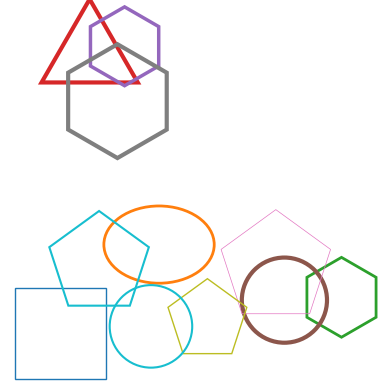[{"shape": "square", "thickness": 1, "radius": 0.59, "center": [0.158, 0.134]}, {"shape": "oval", "thickness": 2, "radius": 0.72, "center": [0.413, 0.365]}, {"shape": "hexagon", "thickness": 2, "radius": 0.52, "center": [0.887, 0.228]}, {"shape": "triangle", "thickness": 3, "radius": 0.72, "center": [0.233, 0.858]}, {"shape": "hexagon", "thickness": 2.5, "radius": 0.51, "center": [0.324, 0.88]}, {"shape": "circle", "thickness": 3, "radius": 0.55, "center": [0.739, 0.22]}, {"shape": "pentagon", "thickness": 0.5, "radius": 0.75, "center": [0.716, 0.306]}, {"shape": "hexagon", "thickness": 3, "radius": 0.74, "center": [0.305, 0.737]}, {"shape": "pentagon", "thickness": 1, "radius": 0.54, "center": [0.539, 0.168]}, {"shape": "circle", "thickness": 1.5, "radius": 0.54, "center": [0.392, 0.152]}, {"shape": "pentagon", "thickness": 1.5, "radius": 0.68, "center": [0.257, 0.316]}]